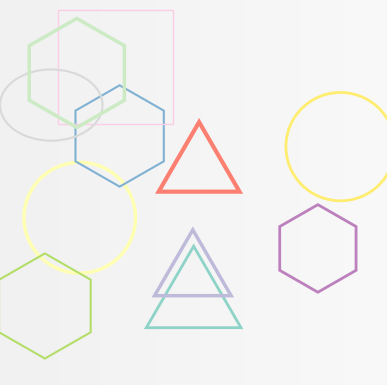[{"shape": "triangle", "thickness": 2, "radius": 0.71, "center": [0.5, 0.219]}, {"shape": "circle", "thickness": 2.5, "radius": 0.72, "center": [0.206, 0.434]}, {"shape": "triangle", "thickness": 2.5, "radius": 0.57, "center": [0.498, 0.289]}, {"shape": "triangle", "thickness": 3, "radius": 0.6, "center": [0.514, 0.562]}, {"shape": "hexagon", "thickness": 1.5, "radius": 0.66, "center": [0.309, 0.647]}, {"shape": "hexagon", "thickness": 1.5, "radius": 0.68, "center": [0.116, 0.205]}, {"shape": "square", "thickness": 1, "radius": 0.74, "center": [0.299, 0.826]}, {"shape": "oval", "thickness": 1.5, "radius": 0.66, "center": [0.132, 0.727]}, {"shape": "hexagon", "thickness": 2, "radius": 0.57, "center": [0.82, 0.355]}, {"shape": "hexagon", "thickness": 2.5, "radius": 0.71, "center": [0.198, 0.81]}, {"shape": "circle", "thickness": 2, "radius": 0.7, "center": [0.879, 0.619]}]